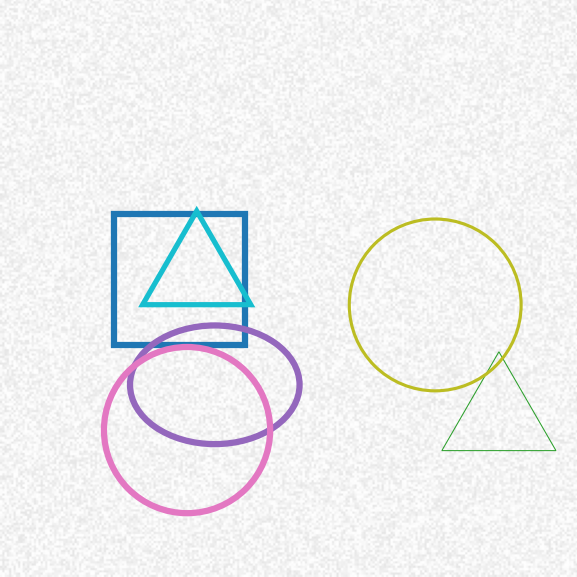[{"shape": "square", "thickness": 3, "radius": 0.57, "center": [0.31, 0.515]}, {"shape": "triangle", "thickness": 0.5, "radius": 0.57, "center": [0.864, 0.276]}, {"shape": "oval", "thickness": 3, "radius": 0.73, "center": [0.372, 0.333]}, {"shape": "circle", "thickness": 3, "radius": 0.72, "center": [0.324, 0.254]}, {"shape": "circle", "thickness": 1.5, "radius": 0.74, "center": [0.754, 0.471]}, {"shape": "triangle", "thickness": 2.5, "radius": 0.54, "center": [0.341, 0.526]}]